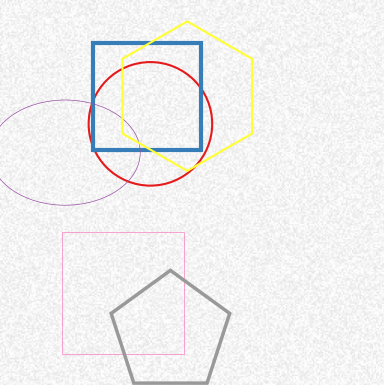[{"shape": "circle", "thickness": 1.5, "radius": 0.8, "center": [0.391, 0.678]}, {"shape": "square", "thickness": 3, "radius": 0.7, "center": [0.382, 0.75]}, {"shape": "oval", "thickness": 0.5, "radius": 0.98, "center": [0.169, 0.604]}, {"shape": "hexagon", "thickness": 1.5, "radius": 0.97, "center": [0.486, 0.75]}, {"shape": "square", "thickness": 0.5, "radius": 0.79, "center": [0.321, 0.24]}, {"shape": "pentagon", "thickness": 2.5, "radius": 0.81, "center": [0.443, 0.136]}]